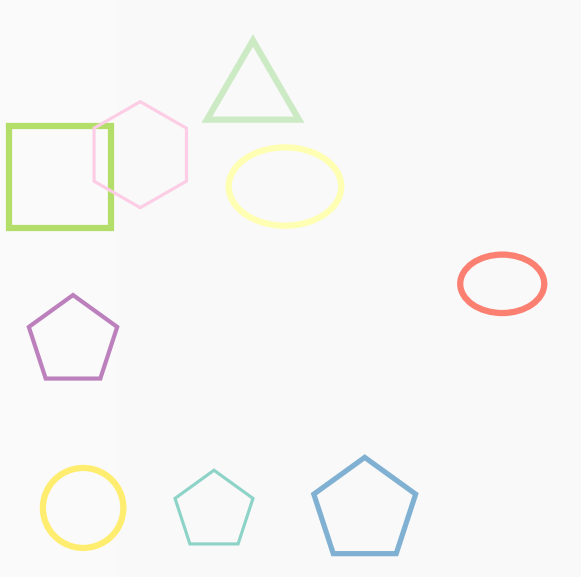[{"shape": "pentagon", "thickness": 1.5, "radius": 0.35, "center": [0.368, 0.114]}, {"shape": "oval", "thickness": 3, "radius": 0.48, "center": [0.49, 0.676]}, {"shape": "oval", "thickness": 3, "radius": 0.36, "center": [0.864, 0.508]}, {"shape": "pentagon", "thickness": 2.5, "radius": 0.46, "center": [0.628, 0.115]}, {"shape": "square", "thickness": 3, "radius": 0.44, "center": [0.103, 0.693]}, {"shape": "hexagon", "thickness": 1.5, "radius": 0.46, "center": [0.241, 0.731]}, {"shape": "pentagon", "thickness": 2, "radius": 0.4, "center": [0.126, 0.408]}, {"shape": "triangle", "thickness": 3, "radius": 0.46, "center": [0.435, 0.838]}, {"shape": "circle", "thickness": 3, "radius": 0.35, "center": [0.143, 0.12]}]